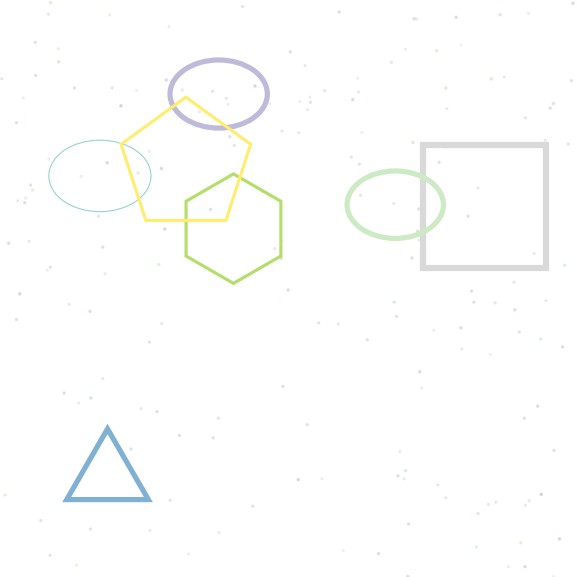[{"shape": "oval", "thickness": 0.5, "radius": 0.44, "center": [0.173, 0.695]}, {"shape": "oval", "thickness": 2.5, "radius": 0.42, "center": [0.379, 0.836]}, {"shape": "triangle", "thickness": 2.5, "radius": 0.41, "center": [0.186, 0.175]}, {"shape": "hexagon", "thickness": 1.5, "radius": 0.47, "center": [0.404, 0.603]}, {"shape": "square", "thickness": 3, "radius": 0.53, "center": [0.839, 0.641]}, {"shape": "oval", "thickness": 2.5, "radius": 0.42, "center": [0.684, 0.645]}, {"shape": "pentagon", "thickness": 1.5, "radius": 0.59, "center": [0.322, 0.713]}]